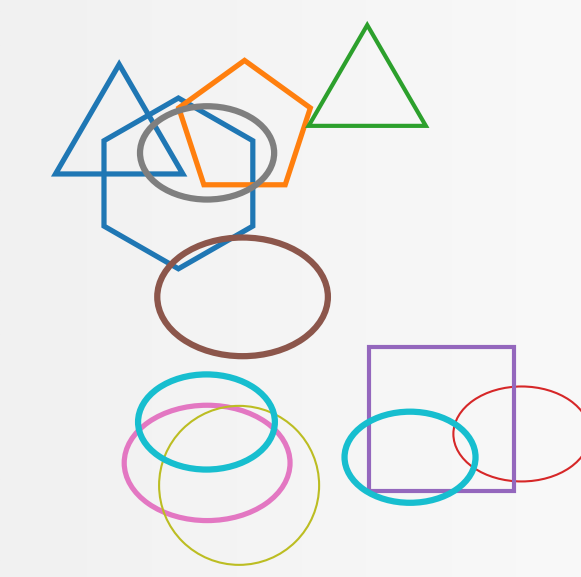[{"shape": "hexagon", "thickness": 2.5, "radius": 0.74, "center": [0.307, 0.682]}, {"shape": "triangle", "thickness": 2.5, "radius": 0.63, "center": [0.205, 0.761]}, {"shape": "pentagon", "thickness": 2.5, "radius": 0.6, "center": [0.421, 0.775]}, {"shape": "triangle", "thickness": 2, "radius": 0.58, "center": [0.632, 0.839]}, {"shape": "oval", "thickness": 1, "radius": 0.59, "center": [0.897, 0.248]}, {"shape": "square", "thickness": 2, "radius": 0.62, "center": [0.759, 0.274]}, {"shape": "oval", "thickness": 3, "radius": 0.73, "center": [0.417, 0.485]}, {"shape": "oval", "thickness": 2.5, "radius": 0.71, "center": [0.356, 0.198]}, {"shape": "oval", "thickness": 3, "radius": 0.58, "center": [0.356, 0.734]}, {"shape": "circle", "thickness": 1, "radius": 0.69, "center": [0.411, 0.159]}, {"shape": "oval", "thickness": 3, "radius": 0.56, "center": [0.705, 0.207]}, {"shape": "oval", "thickness": 3, "radius": 0.59, "center": [0.355, 0.268]}]